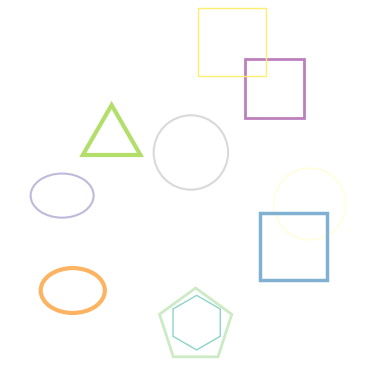[{"shape": "hexagon", "thickness": 1, "radius": 0.35, "center": [0.511, 0.162]}, {"shape": "circle", "thickness": 0.5, "radius": 0.47, "center": [0.805, 0.47]}, {"shape": "oval", "thickness": 1.5, "radius": 0.41, "center": [0.161, 0.492]}, {"shape": "square", "thickness": 2.5, "radius": 0.44, "center": [0.763, 0.36]}, {"shape": "oval", "thickness": 3, "radius": 0.42, "center": [0.189, 0.245]}, {"shape": "triangle", "thickness": 3, "radius": 0.43, "center": [0.29, 0.641]}, {"shape": "circle", "thickness": 1.5, "radius": 0.48, "center": [0.496, 0.604]}, {"shape": "square", "thickness": 2, "radius": 0.38, "center": [0.713, 0.771]}, {"shape": "pentagon", "thickness": 2, "radius": 0.49, "center": [0.508, 0.153]}, {"shape": "square", "thickness": 1, "radius": 0.44, "center": [0.603, 0.891]}]